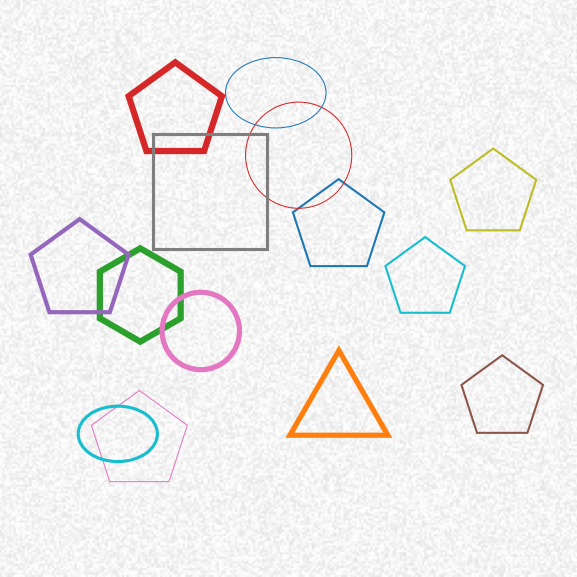[{"shape": "oval", "thickness": 0.5, "radius": 0.44, "center": [0.478, 0.838]}, {"shape": "pentagon", "thickness": 1, "radius": 0.42, "center": [0.586, 0.606]}, {"shape": "triangle", "thickness": 2.5, "radius": 0.49, "center": [0.587, 0.294]}, {"shape": "hexagon", "thickness": 3, "radius": 0.4, "center": [0.243, 0.488]}, {"shape": "pentagon", "thickness": 3, "radius": 0.42, "center": [0.304, 0.806]}, {"shape": "circle", "thickness": 0.5, "radius": 0.46, "center": [0.517, 0.73]}, {"shape": "pentagon", "thickness": 2, "radius": 0.45, "center": [0.138, 0.531]}, {"shape": "pentagon", "thickness": 1, "radius": 0.37, "center": [0.87, 0.31]}, {"shape": "pentagon", "thickness": 0.5, "radius": 0.44, "center": [0.241, 0.236]}, {"shape": "circle", "thickness": 2.5, "radius": 0.34, "center": [0.348, 0.426]}, {"shape": "square", "thickness": 1.5, "radius": 0.5, "center": [0.363, 0.667]}, {"shape": "pentagon", "thickness": 1, "radius": 0.39, "center": [0.854, 0.664]}, {"shape": "oval", "thickness": 1.5, "radius": 0.34, "center": [0.204, 0.248]}, {"shape": "pentagon", "thickness": 1, "radius": 0.36, "center": [0.736, 0.516]}]